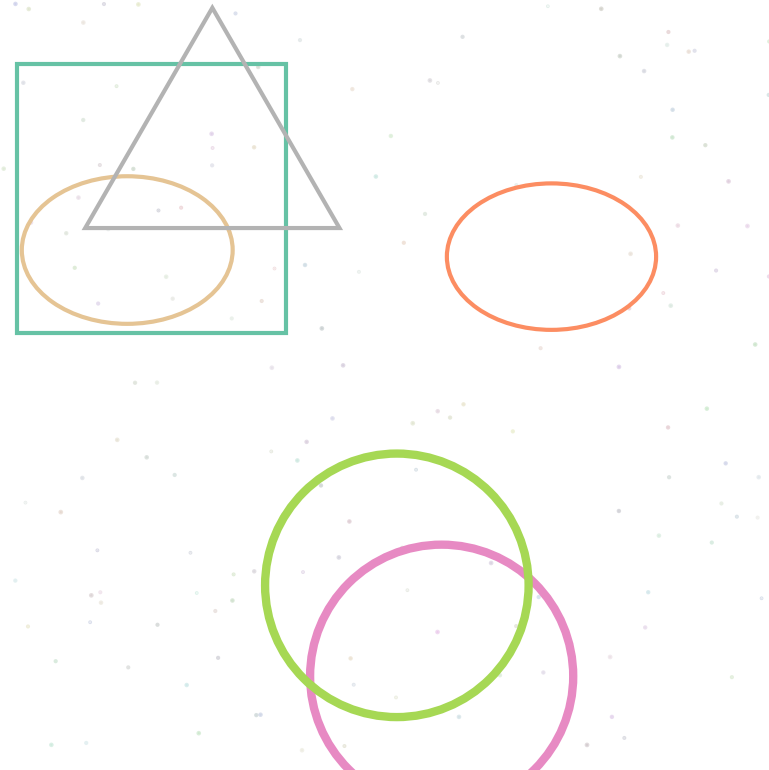[{"shape": "square", "thickness": 1.5, "radius": 0.87, "center": [0.197, 0.742]}, {"shape": "oval", "thickness": 1.5, "radius": 0.68, "center": [0.716, 0.667]}, {"shape": "circle", "thickness": 3, "radius": 0.85, "center": [0.574, 0.122]}, {"shape": "circle", "thickness": 3, "radius": 0.86, "center": [0.515, 0.24]}, {"shape": "oval", "thickness": 1.5, "radius": 0.68, "center": [0.165, 0.675]}, {"shape": "triangle", "thickness": 1.5, "radius": 0.95, "center": [0.276, 0.799]}]